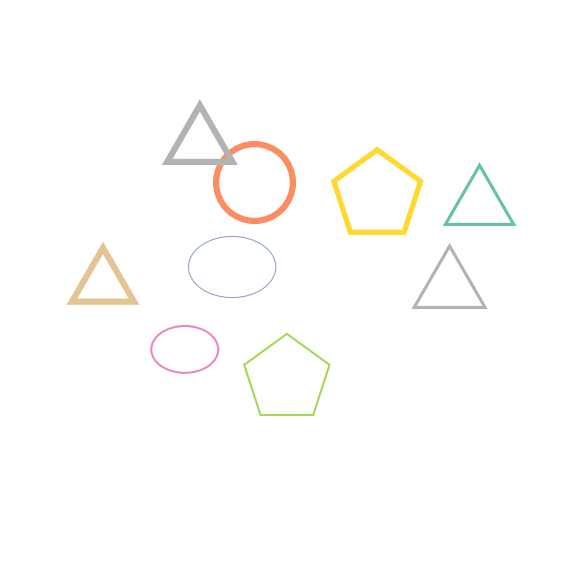[{"shape": "triangle", "thickness": 1.5, "radius": 0.34, "center": [0.83, 0.645]}, {"shape": "circle", "thickness": 3, "radius": 0.33, "center": [0.441, 0.683]}, {"shape": "oval", "thickness": 0.5, "radius": 0.38, "center": [0.402, 0.537]}, {"shape": "oval", "thickness": 1, "radius": 0.29, "center": [0.32, 0.394]}, {"shape": "pentagon", "thickness": 1, "radius": 0.39, "center": [0.497, 0.343]}, {"shape": "pentagon", "thickness": 2.5, "radius": 0.39, "center": [0.653, 0.661]}, {"shape": "triangle", "thickness": 3, "radius": 0.31, "center": [0.178, 0.508]}, {"shape": "triangle", "thickness": 1.5, "radius": 0.35, "center": [0.779, 0.502]}, {"shape": "triangle", "thickness": 3, "radius": 0.33, "center": [0.346, 0.751]}]